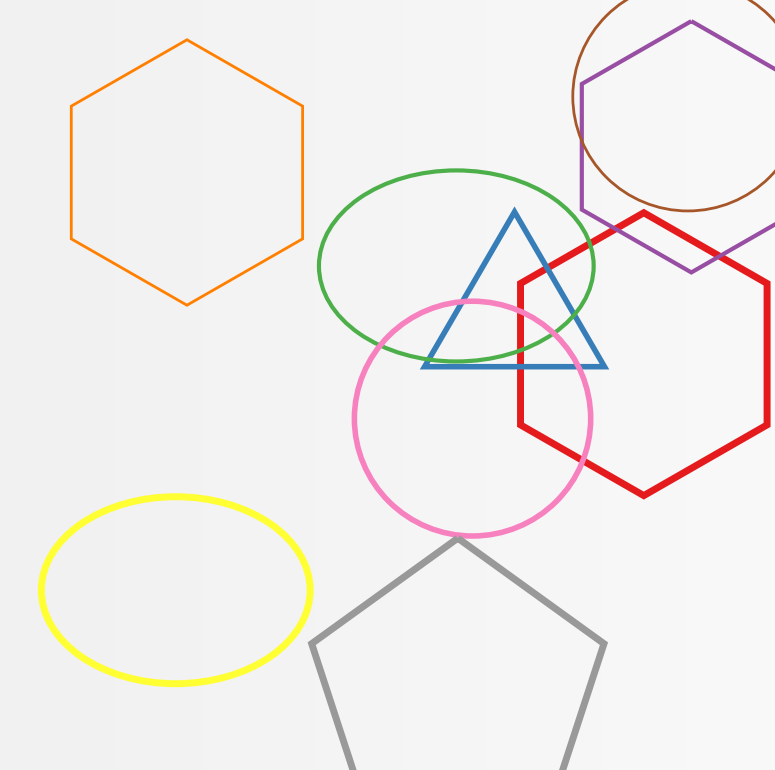[{"shape": "hexagon", "thickness": 2.5, "radius": 0.92, "center": [0.831, 0.54]}, {"shape": "triangle", "thickness": 2, "radius": 0.67, "center": [0.664, 0.591]}, {"shape": "oval", "thickness": 1.5, "radius": 0.89, "center": [0.589, 0.655]}, {"shape": "hexagon", "thickness": 1.5, "radius": 0.82, "center": [0.892, 0.809]}, {"shape": "hexagon", "thickness": 1, "radius": 0.86, "center": [0.241, 0.776]}, {"shape": "oval", "thickness": 2.5, "radius": 0.87, "center": [0.227, 0.234]}, {"shape": "circle", "thickness": 1, "radius": 0.74, "center": [0.888, 0.875]}, {"shape": "circle", "thickness": 2, "radius": 0.76, "center": [0.61, 0.456]}, {"shape": "pentagon", "thickness": 2.5, "radius": 0.99, "center": [0.591, 0.103]}]